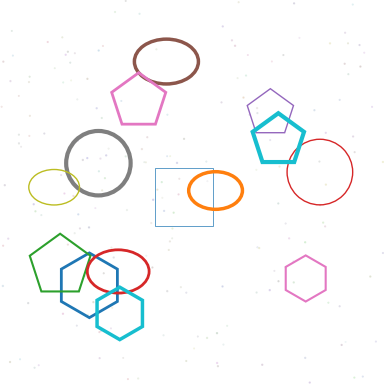[{"shape": "hexagon", "thickness": 2, "radius": 0.42, "center": [0.232, 0.259]}, {"shape": "square", "thickness": 0.5, "radius": 0.38, "center": [0.478, 0.488]}, {"shape": "oval", "thickness": 2.5, "radius": 0.35, "center": [0.56, 0.505]}, {"shape": "pentagon", "thickness": 1.5, "radius": 0.41, "center": [0.156, 0.31]}, {"shape": "circle", "thickness": 1, "radius": 0.43, "center": [0.831, 0.553]}, {"shape": "oval", "thickness": 2, "radius": 0.4, "center": [0.307, 0.295]}, {"shape": "pentagon", "thickness": 1, "radius": 0.32, "center": [0.702, 0.706]}, {"shape": "oval", "thickness": 2.5, "radius": 0.42, "center": [0.432, 0.84]}, {"shape": "hexagon", "thickness": 1.5, "radius": 0.3, "center": [0.794, 0.277]}, {"shape": "pentagon", "thickness": 2, "radius": 0.37, "center": [0.36, 0.737]}, {"shape": "circle", "thickness": 3, "radius": 0.42, "center": [0.256, 0.576]}, {"shape": "oval", "thickness": 1, "radius": 0.33, "center": [0.141, 0.514]}, {"shape": "pentagon", "thickness": 3, "radius": 0.35, "center": [0.723, 0.636]}, {"shape": "hexagon", "thickness": 2.5, "radius": 0.34, "center": [0.311, 0.186]}]